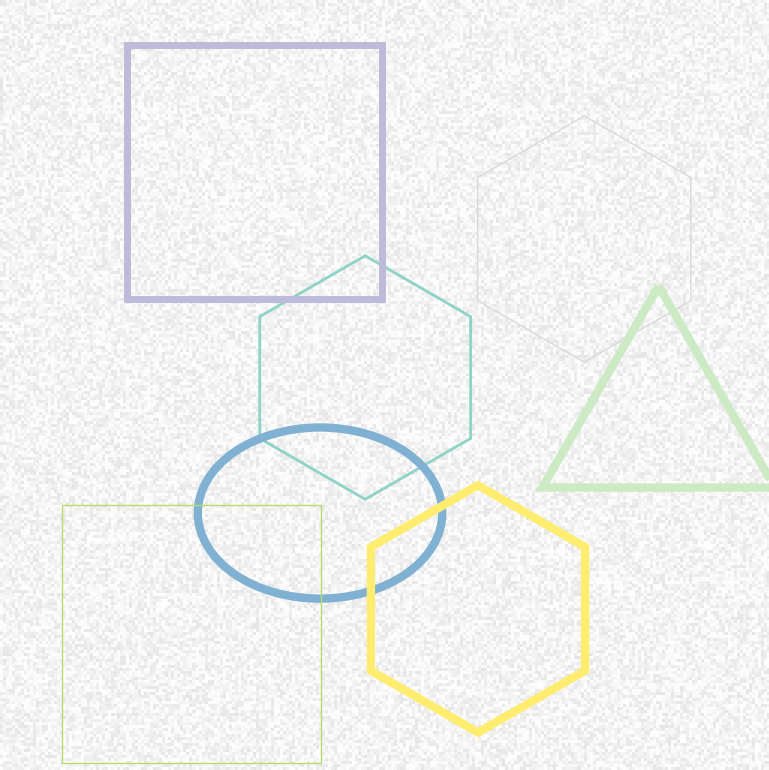[{"shape": "hexagon", "thickness": 1, "radius": 0.79, "center": [0.474, 0.51]}, {"shape": "square", "thickness": 2.5, "radius": 0.83, "center": [0.331, 0.777]}, {"shape": "oval", "thickness": 3, "radius": 0.79, "center": [0.416, 0.334]}, {"shape": "square", "thickness": 0.5, "radius": 0.84, "center": [0.248, 0.177]}, {"shape": "hexagon", "thickness": 0.5, "radius": 0.8, "center": [0.759, 0.689]}, {"shape": "triangle", "thickness": 3, "radius": 0.87, "center": [0.855, 0.454]}, {"shape": "hexagon", "thickness": 3, "radius": 0.8, "center": [0.621, 0.209]}]